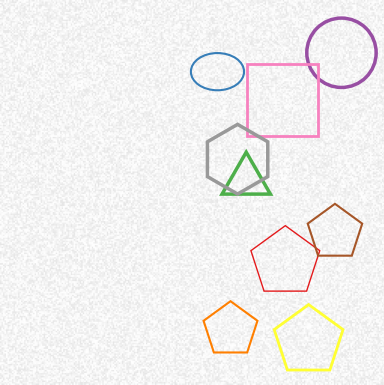[{"shape": "pentagon", "thickness": 1, "radius": 0.47, "center": [0.741, 0.32]}, {"shape": "oval", "thickness": 1.5, "radius": 0.35, "center": [0.565, 0.814]}, {"shape": "triangle", "thickness": 2.5, "radius": 0.36, "center": [0.64, 0.532]}, {"shape": "circle", "thickness": 2.5, "radius": 0.45, "center": [0.887, 0.863]}, {"shape": "pentagon", "thickness": 1.5, "radius": 0.37, "center": [0.599, 0.144]}, {"shape": "pentagon", "thickness": 2, "radius": 0.47, "center": [0.802, 0.115]}, {"shape": "pentagon", "thickness": 1.5, "radius": 0.37, "center": [0.87, 0.396]}, {"shape": "square", "thickness": 2, "radius": 0.46, "center": [0.733, 0.74]}, {"shape": "hexagon", "thickness": 2.5, "radius": 0.45, "center": [0.617, 0.586]}]